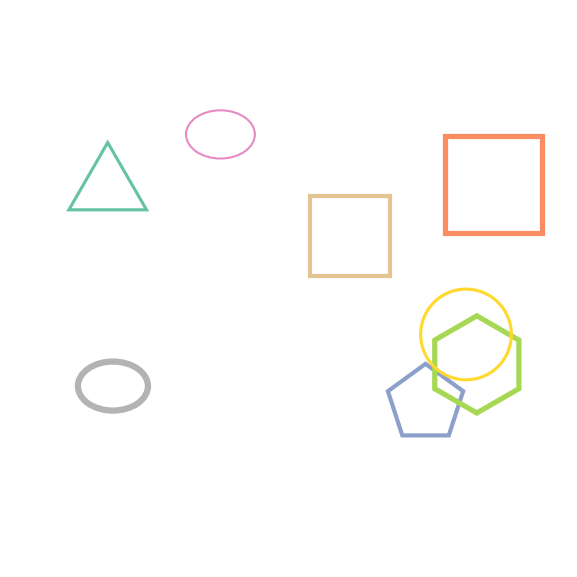[{"shape": "triangle", "thickness": 1.5, "radius": 0.39, "center": [0.186, 0.675]}, {"shape": "square", "thickness": 2.5, "radius": 0.42, "center": [0.854, 0.679]}, {"shape": "pentagon", "thickness": 2, "radius": 0.34, "center": [0.737, 0.301]}, {"shape": "oval", "thickness": 1, "radius": 0.3, "center": [0.382, 0.766]}, {"shape": "hexagon", "thickness": 2.5, "radius": 0.42, "center": [0.826, 0.368]}, {"shape": "circle", "thickness": 1.5, "radius": 0.39, "center": [0.807, 0.42]}, {"shape": "square", "thickness": 2, "radius": 0.35, "center": [0.605, 0.591]}, {"shape": "oval", "thickness": 3, "radius": 0.3, "center": [0.196, 0.331]}]